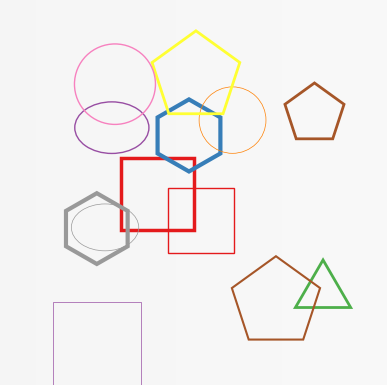[{"shape": "square", "thickness": 2.5, "radius": 0.47, "center": [0.407, 0.496]}, {"shape": "square", "thickness": 1, "radius": 0.42, "center": [0.519, 0.428]}, {"shape": "hexagon", "thickness": 3, "radius": 0.47, "center": [0.488, 0.648]}, {"shape": "triangle", "thickness": 2, "radius": 0.41, "center": [0.834, 0.242]}, {"shape": "square", "thickness": 0.5, "radius": 0.57, "center": [0.25, 0.101]}, {"shape": "oval", "thickness": 1, "radius": 0.48, "center": [0.289, 0.668]}, {"shape": "circle", "thickness": 0.5, "radius": 0.43, "center": [0.6, 0.688]}, {"shape": "pentagon", "thickness": 2, "radius": 0.6, "center": [0.506, 0.801]}, {"shape": "pentagon", "thickness": 1.5, "radius": 0.6, "center": [0.712, 0.215]}, {"shape": "pentagon", "thickness": 2, "radius": 0.4, "center": [0.812, 0.704]}, {"shape": "circle", "thickness": 1, "radius": 0.52, "center": [0.297, 0.781]}, {"shape": "oval", "thickness": 0.5, "radius": 0.43, "center": [0.271, 0.409]}, {"shape": "hexagon", "thickness": 3, "radius": 0.46, "center": [0.25, 0.406]}]